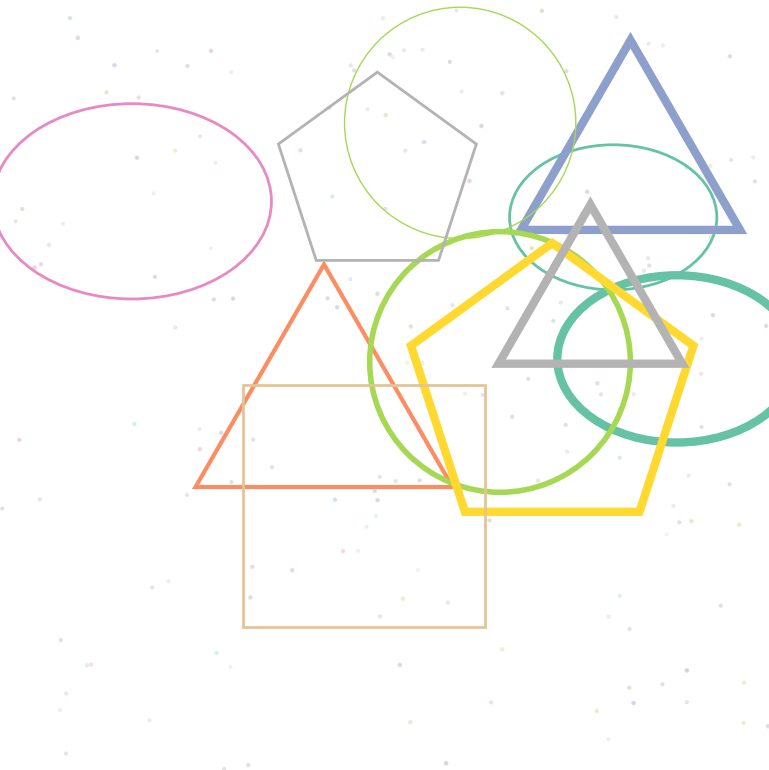[{"shape": "oval", "thickness": 1, "radius": 0.67, "center": [0.796, 0.718]}, {"shape": "oval", "thickness": 3, "radius": 0.78, "center": [0.879, 0.534]}, {"shape": "triangle", "thickness": 1.5, "radius": 0.96, "center": [0.421, 0.464]}, {"shape": "triangle", "thickness": 3, "radius": 0.82, "center": [0.819, 0.784]}, {"shape": "oval", "thickness": 1, "radius": 0.91, "center": [0.171, 0.739]}, {"shape": "circle", "thickness": 0.5, "radius": 0.75, "center": [0.598, 0.84]}, {"shape": "circle", "thickness": 2, "radius": 0.85, "center": [0.649, 0.53]}, {"shape": "pentagon", "thickness": 3, "radius": 0.96, "center": [0.717, 0.491]}, {"shape": "square", "thickness": 1, "radius": 0.78, "center": [0.473, 0.343]}, {"shape": "triangle", "thickness": 3, "radius": 0.69, "center": [0.767, 0.596]}, {"shape": "pentagon", "thickness": 1, "radius": 0.68, "center": [0.49, 0.771]}]